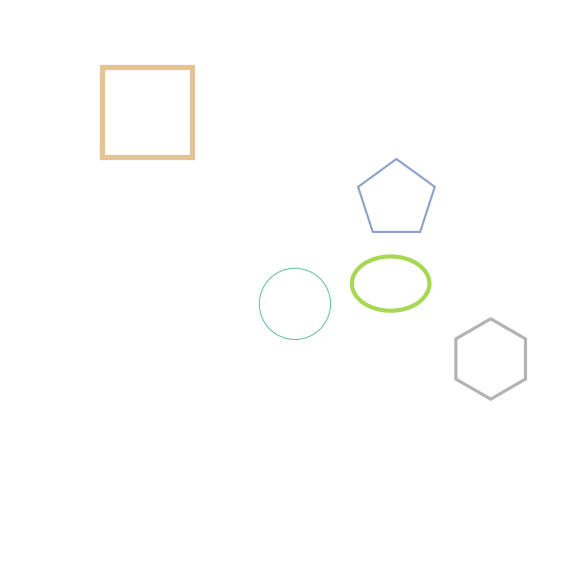[{"shape": "circle", "thickness": 0.5, "radius": 0.31, "center": [0.511, 0.473]}, {"shape": "pentagon", "thickness": 1, "radius": 0.35, "center": [0.686, 0.654]}, {"shape": "oval", "thickness": 2, "radius": 0.34, "center": [0.676, 0.508]}, {"shape": "square", "thickness": 2.5, "radius": 0.39, "center": [0.255, 0.805]}, {"shape": "hexagon", "thickness": 1.5, "radius": 0.35, "center": [0.85, 0.378]}]